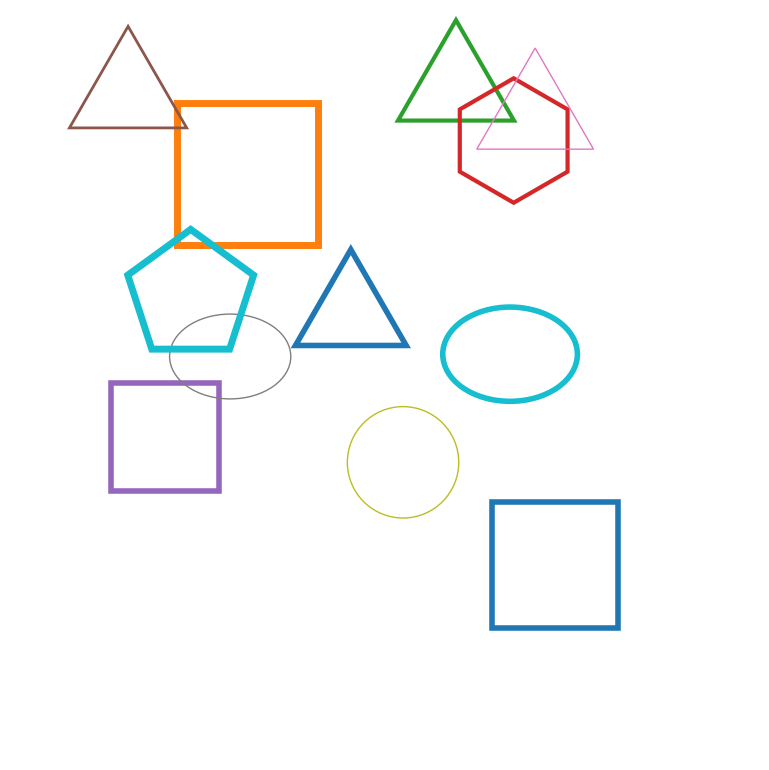[{"shape": "triangle", "thickness": 2, "radius": 0.42, "center": [0.456, 0.593]}, {"shape": "square", "thickness": 2, "radius": 0.41, "center": [0.721, 0.266]}, {"shape": "square", "thickness": 2.5, "radius": 0.46, "center": [0.321, 0.774]}, {"shape": "triangle", "thickness": 1.5, "radius": 0.43, "center": [0.592, 0.887]}, {"shape": "hexagon", "thickness": 1.5, "radius": 0.4, "center": [0.667, 0.818]}, {"shape": "square", "thickness": 2, "radius": 0.35, "center": [0.214, 0.433]}, {"shape": "triangle", "thickness": 1, "radius": 0.44, "center": [0.166, 0.878]}, {"shape": "triangle", "thickness": 0.5, "radius": 0.44, "center": [0.695, 0.85]}, {"shape": "oval", "thickness": 0.5, "radius": 0.39, "center": [0.299, 0.537]}, {"shape": "circle", "thickness": 0.5, "radius": 0.36, "center": [0.523, 0.4]}, {"shape": "pentagon", "thickness": 2.5, "radius": 0.43, "center": [0.248, 0.616]}, {"shape": "oval", "thickness": 2, "radius": 0.44, "center": [0.662, 0.54]}]